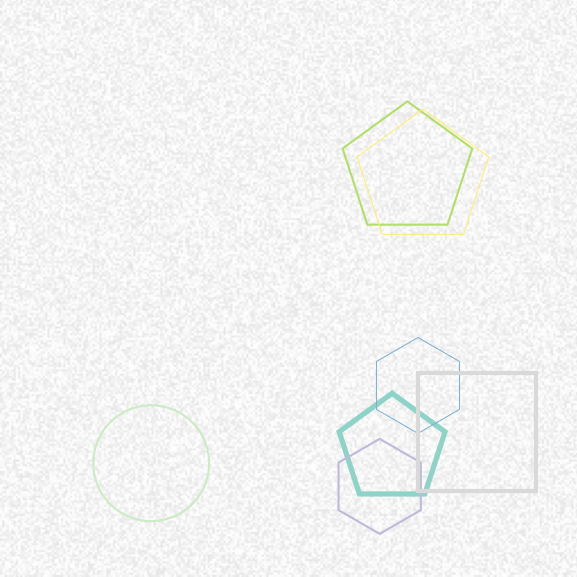[{"shape": "pentagon", "thickness": 2.5, "radius": 0.48, "center": [0.679, 0.222]}, {"shape": "hexagon", "thickness": 1, "radius": 0.41, "center": [0.657, 0.157]}, {"shape": "hexagon", "thickness": 0.5, "radius": 0.42, "center": [0.724, 0.332]}, {"shape": "pentagon", "thickness": 1, "radius": 0.59, "center": [0.705, 0.706]}, {"shape": "square", "thickness": 2, "radius": 0.51, "center": [0.826, 0.251]}, {"shape": "circle", "thickness": 1, "radius": 0.5, "center": [0.262, 0.197]}, {"shape": "pentagon", "thickness": 0.5, "radius": 0.6, "center": [0.732, 0.69]}]